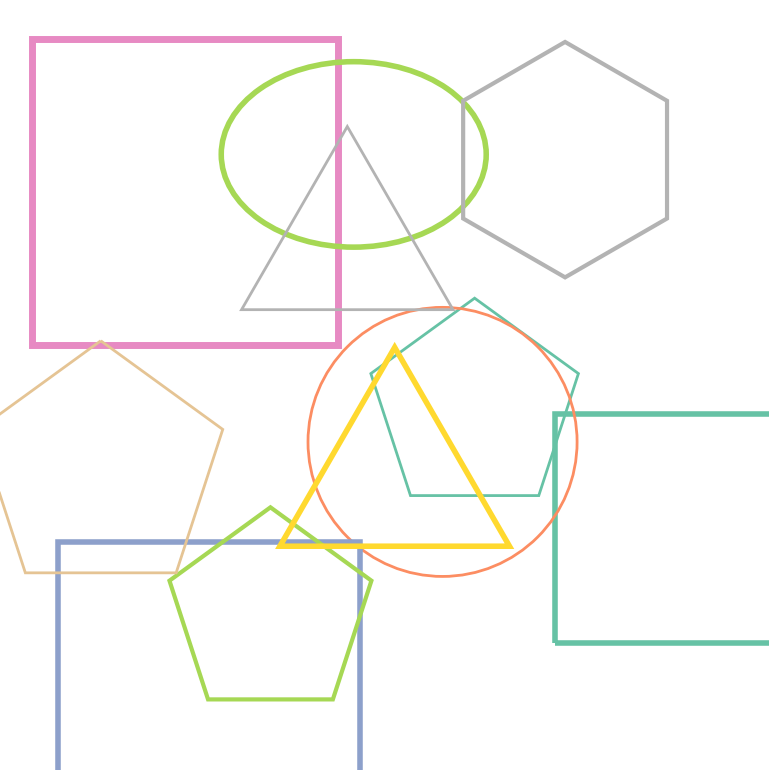[{"shape": "pentagon", "thickness": 1, "radius": 0.71, "center": [0.616, 0.471]}, {"shape": "square", "thickness": 2, "radius": 0.74, "center": [0.869, 0.314]}, {"shape": "circle", "thickness": 1, "radius": 0.87, "center": [0.575, 0.426]}, {"shape": "square", "thickness": 2, "radius": 0.98, "center": [0.271, 0.1]}, {"shape": "square", "thickness": 2.5, "radius": 0.99, "center": [0.241, 0.751]}, {"shape": "pentagon", "thickness": 1.5, "radius": 0.69, "center": [0.351, 0.203]}, {"shape": "oval", "thickness": 2, "radius": 0.86, "center": [0.459, 0.799]}, {"shape": "triangle", "thickness": 2, "radius": 0.86, "center": [0.513, 0.377]}, {"shape": "pentagon", "thickness": 1, "radius": 0.83, "center": [0.131, 0.391]}, {"shape": "triangle", "thickness": 1, "radius": 0.79, "center": [0.451, 0.677]}, {"shape": "hexagon", "thickness": 1.5, "radius": 0.76, "center": [0.734, 0.793]}]